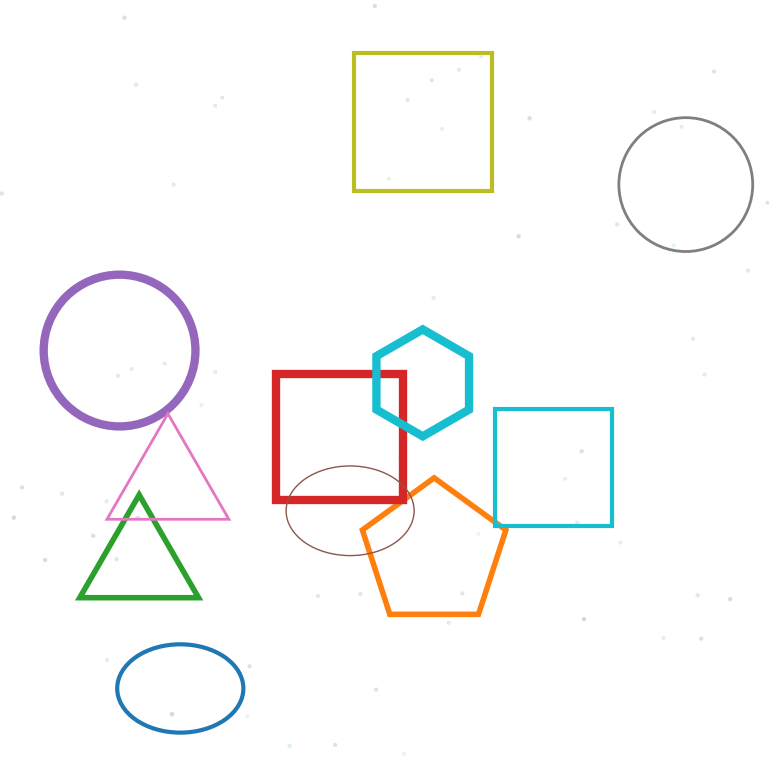[{"shape": "oval", "thickness": 1.5, "radius": 0.41, "center": [0.234, 0.106]}, {"shape": "pentagon", "thickness": 2, "radius": 0.49, "center": [0.564, 0.281]}, {"shape": "triangle", "thickness": 2, "radius": 0.45, "center": [0.181, 0.268]}, {"shape": "square", "thickness": 3, "radius": 0.41, "center": [0.441, 0.433]}, {"shape": "circle", "thickness": 3, "radius": 0.49, "center": [0.155, 0.545]}, {"shape": "oval", "thickness": 0.5, "radius": 0.42, "center": [0.455, 0.337]}, {"shape": "triangle", "thickness": 1, "radius": 0.46, "center": [0.218, 0.371]}, {"shape": "circle", "thickness": 1, "radius": 0.43, "center": [0.891, 0.76]}, {"shape": "square", "thickness": 1.5, "radius": 0.45, "center": [0.55, 0.841]}, {"shape": "hexagon", "thickness": 3, "radius": 0.35, "center": [0.549, 0.503]}, {"shape": "square", "thickness": 1.5, "radius": 0.38, "center": [0.718, 0.392]}]